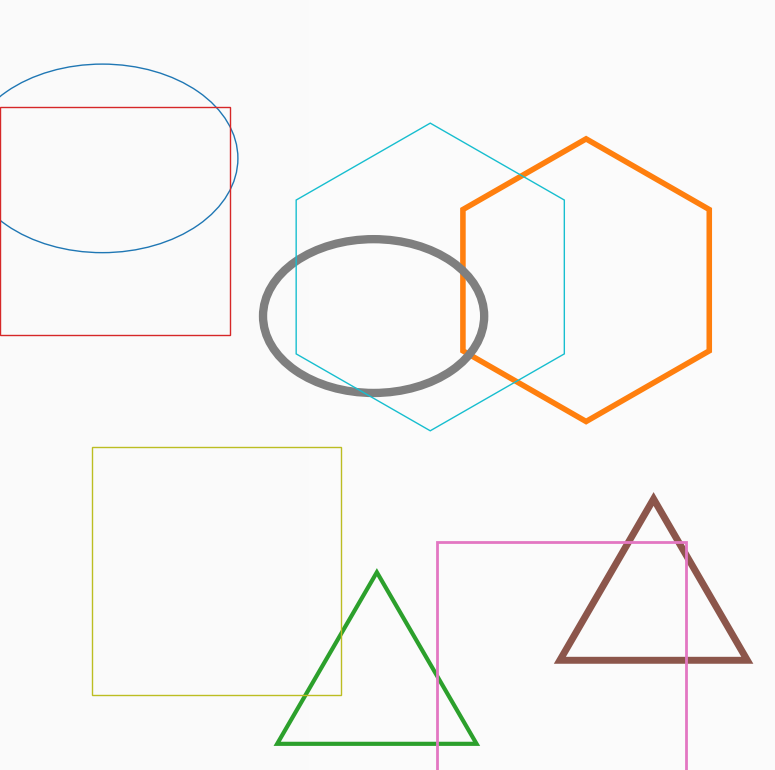[{"shape": "oval", "thickness": 0.5, "radius": 0.87, "center": [0.132, 0.794]}, {"shape": "hexagon", "thickness": 2, "radius": 0.92, "center": [0.756, 0.636]}, {"shape": "triangle", "thickness": 1.5, "radius": 0.74, "center": [0.486, 0.108]}, {"shape": "square", "thickness": 0.5, "radius": 0.74, "center": [0.148, 0.713]}, {"shape": "triangle", "thickness": 2.5, "radius": 0.7, "center": [0.843, 0.212]}, {"shape": "square", "thickness": 1, "radius": 0.8, "center": [0.725, 0.135]}, {"shape": "oval", "thickness": 3, "radius": 0.71, "center": [0.482, 0.59]}, {"shape": "square", "thickness": 0.5, "radius": 0.8, "center": [0.279, 0.258]}, {"shape": "hexagon", "thickness": 0.5, "radius": 1.0, "center": [0.555, 0.64]}]